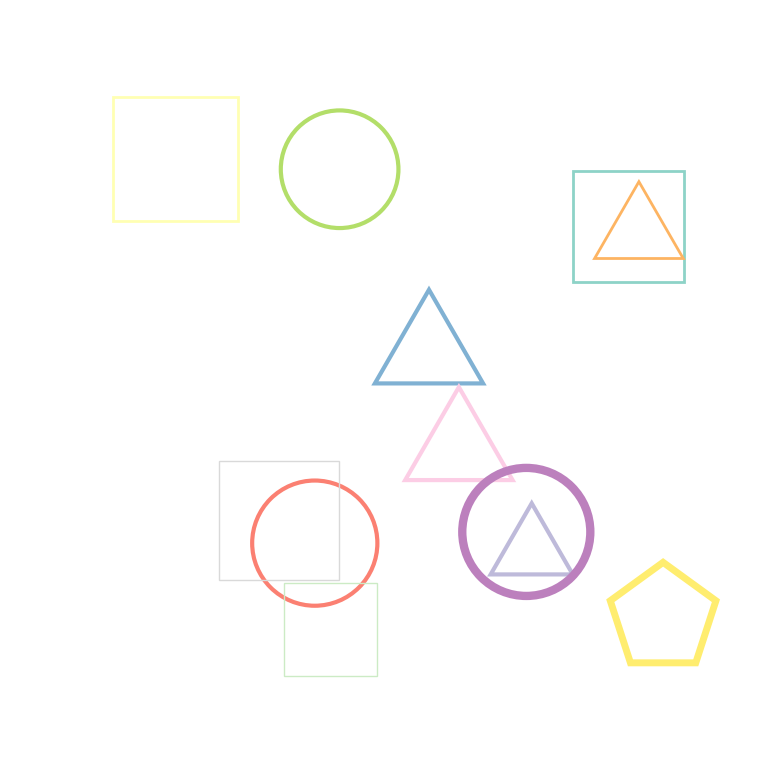[{"shape": "square", "thickness": 1, "radius": 0.36, "center": [0.817, 0.706]}, {"shape": "square", "thickness": 1, "radius": 0.41, "center": [0.228, 0.793]}, {"shape": "triangle", "thickness": 1.5, "radius": 0.31, "center": [0.691, 0.285]}, {"shape": "circle", "thickness": 1.5, "radius": 0.41, "center": [0.409, 0.295]}, {"shape": "triangle", "thickness": 1.5, "radius": 0.41, "center": [0.557, 0.543]}, {"shape": "triangle", "thickness": 1, "radius": 0.33, "center": [0.83, 0.698]}, {"shape": "circle", "thickness": 1.5, "radius": 0.38, "center": [0.441, 0.78]}, {"shape": "triangle", "thickness": 1.5, "radius": 0.4, "center": [0.596, 0.417]}, {"shape": "square", "thickness": 0.5, "radius": 0.39, "center": [0.363, 0.324]}, {"shape": "circle", "thickness": 3, "radius": 0.42, "center": [0.684, 0.309]}, {"shape": "square", "thickness": 0.5, "radius": 0.3, "center": [0.429, 0.183]}, {"shape": "pentagon", "thickness": 2.5, "radius": 0.36, "center": [0.861, 0.198]}]